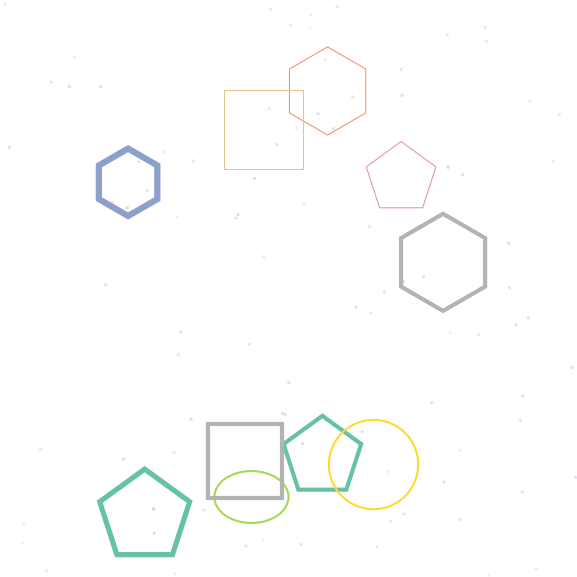[{"shape": "pentagon", "thickness": 2, "radius": 0.35, "center": [0.558, 0.208]}, {"shape": "pentagon", "thickness": 2.5, "radius": 0.41, "center": [0.251, 0.105]}, {"shape": "hexagon", "thickness": 0.5, "radius": 0.38, "center": [0.567, 0.842]}, {"shape": "hexagon", "thickness": 3, "radius": 0.29, "center": [0.222, 0.684]}, {"shape": "pentagon", "thickness": 0.5, "radius": 0.32, "center": [0.695, 0.691]}, {"shape": "oval", "thickness": 1, "radius": 0.32, "center": [0.435, 0.139]}, {"shape": "circle", "thickness": 1, "radius": 0.39, "center": [0.647, 0.195]}, {"shape": "square", "thickness": 0.5, "radius": 0.34, "center": [0.456, 0.775]}, {"shape": "hexagon", "thickness": 2, "radius": 0.42, "center": [0.767, 0.545]}, {"shape": "square", "thickness": 2, "radius": 0.32, "center": [0.424, 0.201]}]